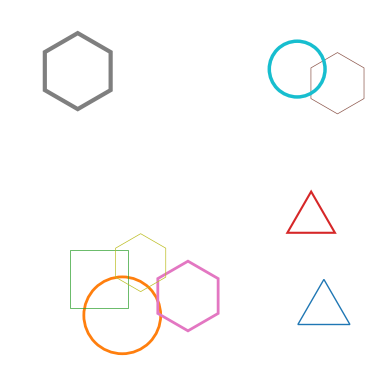[{"shape": "triangle", "thickness": 1, "radius": 0.39, "center": [0.841, 0.196]}, {"shape": "circle", "thickness": 2, "radius": 0.5, "center": [0.318, 0.181]}, {"shape": "square", "thickness": 0.5, "radius": 0.37, "center": [0.257, 0.275]}, {"shape": "triangle", "thickness": 1.5, "radius": 0.36, "center": [0.808, 0.431]}, {"shape": "hexagon", "thickness": 0.5, "radius": 0.4, "center": [0.877, 0.784]}, {"shape": "hexagon", "thickness": 2, "radius": 0.45, "center": [0.488, 0.231]}, {"shape": "hexagon", "thickness": 3, "radius": 0.49, "center": [0.202, 0.815]}, {"shape": "hexagon", "thickness": 0.5, "radius": 0.38, "center": [0.365, 0.318]}, {"shape": "circle", "thickness": 2.5, "radius": 0.36, "center": [0.772, 0.821]}]